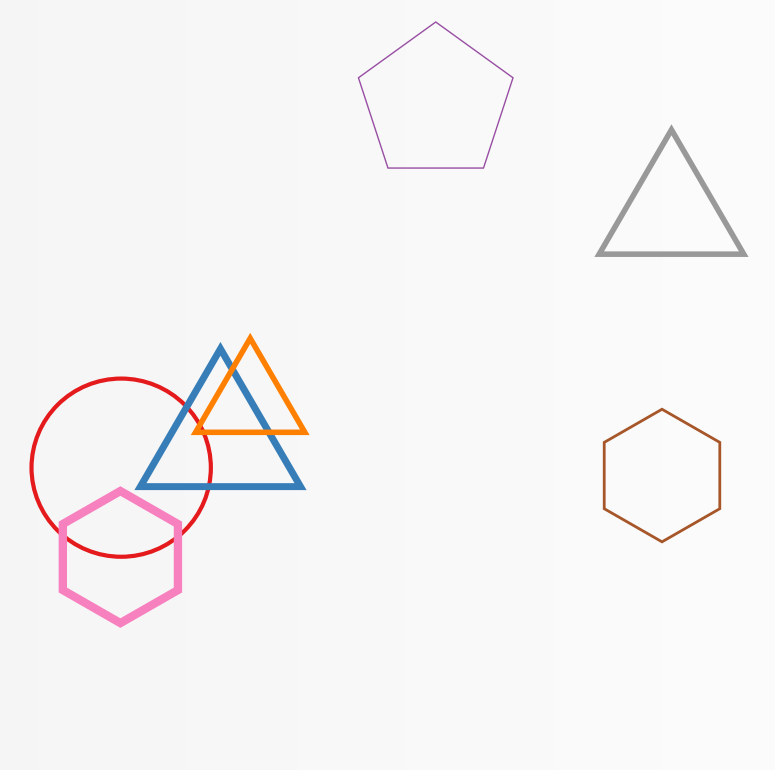[{"shape": "circle", "thickness": 1.5, "radius": 0.58, "center": [0.156, 0.393]}, {"shape": "triangle", "thickness": 2.5, "radius": 0.6, "center": [0.284, 0.428]}, {"shape": "pentagon", "thickness": 0.5, "radius": 0.52, "center": [0.562, 0.867]}, {"shape": "triangle", "thickness": 2, "radius": 0.41, "center": [0.323, 0.479]}, {"shape": "hexagon", "thickness": 1, "radius": 0.43, "center": [0.854, 0.382]}, {"shape": "hexagon", "thickness": 3, "radius": 0.43, "center": [0.155, 0.277]}, {"shape": "triangle", "thickness": 2, "radius": 0.54, "center": [0.866, 0.724]}]